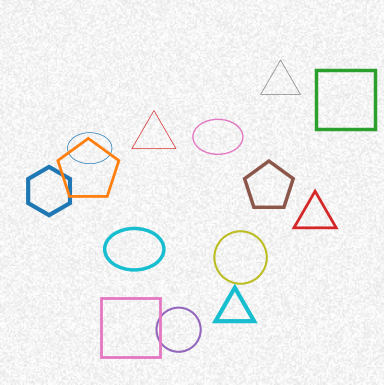[{"shape": "hexagon", "thickness": 3, "radius": 0.31, "center": [0.127, 0.504]}, {"shape": "oval", "thickness": 0.5, "radius": 0.29, "center": [0.233, 0.615]}, {"shape": "pentagon", "thickness": 2, "radius": 0.42, "center": [0.23, 0.557]}, {"shape": "square", "thickness": 2.5, "radius": 0.39, "center": [0.898, 0.742]}, {"shape": "triangle", "thickness": 2, "radius": 0.32, "center": [0.818, 0.44]}, {"shape": "triangle", "thickness": 0.5, "radius": 0.33, "center": [0.4, 0.647]}, {"shape": "circle", "thickness": 1.5, "radius": 0.29, "center": [0.464, 0.144]}, {"shape": "pentagon", "thickness": 2.5, "radius": 0.33, "center": [0.698, 0.515]}, {"shape": "square", "thickness": 2, "radius": 0.39, "center": [0.339, 0.149]}, {"shape": "oval", "thickness": 1, "radius": 0.32, "center": [0.566, 0.645]}, {"shape": "triangle", "thickness": 0.5, "radius": 0.3, "center": [0.729, 0.785]}, {"shape": "circle", "thickness": 1.5, "radius": 0.34, "center": [0.625, 0.331]}, {"shape": "triangle", "thickness": 3, "radius": 0.29, "center": [0.61, 0.195]}, {"shape": "oval", "thickness": 2.5, "radius": 0.38, "center": [0.349, 0.353]}]